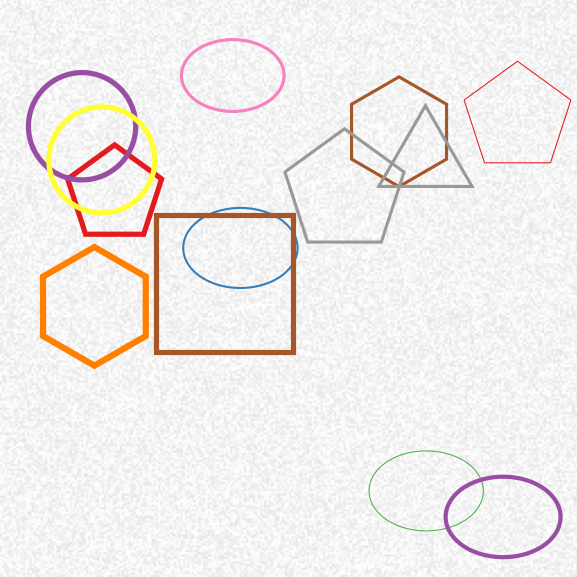[{"shape": "pentagon", "thickness": 0.5, "radius": 0.49, "center": [0.896, 0.796]}, {"shape": "pentagon", "thickness": 2.5, "radius": 0.43, "center": [0.198, 0.663]}, {"shape": "oval", "thickness": 1, "radius": 0.5, "center": [0.416, 0.57]}, {"shape": "oval", "thickness": 0.5, "radius": 0.49, "center": [0.738, 0.149]}, {"shape": "oval", "thickness": 2, "radius": 0.5, "center": [0.871, 0.104]}, {"shape": "circle", "thickness": 2.5, "radius": 0.46, "center": [0.142, 0.78]}, {"shape": "hexagon", "thickness": 3, "radius": 0.51, "center": [0.163, 0.469]}, {"shape": "circle", "thickness": 2.5, "radius": 0.46, "center": [0.176, 0.722]}, {"shape": "square", "thickness": 2.5, "radius": 0.59, "center": [0.388, 0.507]}, {"shape": "hexagon", "thickness": 1.5, "radius": 0.48, "center": [0.691, 0.771]}, {"shape": "oval", "thickness": 1.5, "radius": 0.44, "center": [0.403, 0.868]}, {"shape": "pentagon", "thickness": 1.5, "radius": 0.54, "center": [0.597, 0.668]}, {"shape": "triangle", "thickness": 1.5, "radius": 0.47, "center": [0.737, 0.723]}]